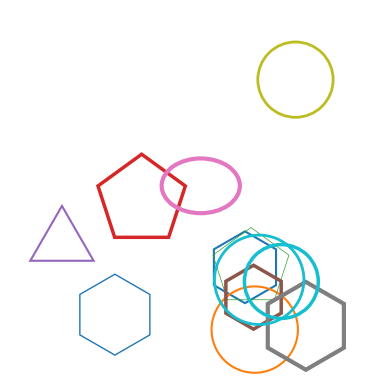[{"shape": "hexagon", "thickness": 1.5, "radius": 0.47, "center": [0.636, 0.306]}, {"shape": "hexagon", "thickness": 1, "radius": 0.53, "center": [0.298, 0.183]}, {"shape": "circle", "thickness": 1.5, "radius": 0.56, "center": [0.662, 0.144]}, {"shape": "pentagon", "thickness": 0.5, "radius": 0.52, "center": [0.652, 0.305]}, {"shape": "pentagon", "thickness": 2.5, "radius": 0.6, "center": [0.368, 0.48]}, {"shape": "triangle", "thickness": 1.5, "radius": 0.47, "center": [0.161, 0.37]}, {"shape": "hexagon", "thickness": 2.5, "radius": 0.41, "center": [0.659, 0.228]}, {"shape": "oval", "thickness": 3, "radius": 0.51, "center": [0.521, 0.517]}, {"shape": "hexagon", "thickness": 3, "radius": 0.57, "center": [0.794, 0.154]}, {"shape": "circle", "thickness": 2, "radius": 0.49, "center": [0.767, 0.793]}, {"shape": "circle", "thickness": 2, "radius": 0.58, "center": [0.673, 0.273]}, {"shape": "circle", "thickness": 2.5, "radius": 0.48, "center": [0.731, 0.269]}]